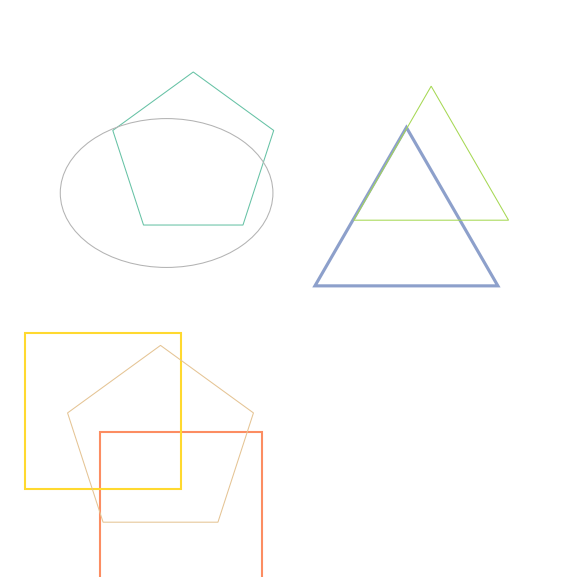[{"shape": "pentagon", "thickness": 0.5, "radius": 0.73, "center": [0.335, 0.728]}, {"shape": "square", "thickness": 1, "radius": 0.7, "center": [0.314, 0.112]}, {"shape": "triangle", "thickness": 1.5, "radius": 0.91, "center": [0.704, 0.596]}, {"shape": "triangle", "thickness": 0.5, "radius": 0.77, "center": [0.747, 0.695]}, {"shape": "square", "thickness": 1, "radius": 0.67, "center": [0.179, 0.287]}, {"shape": "pentagon", "thickness": 0.5, "radius": 0.85, "center": [0.278, 0.232]}, {"shape": "oval", "thickness": 0.5, "radius": 0.92, "center": [0.288, 0.665]}]